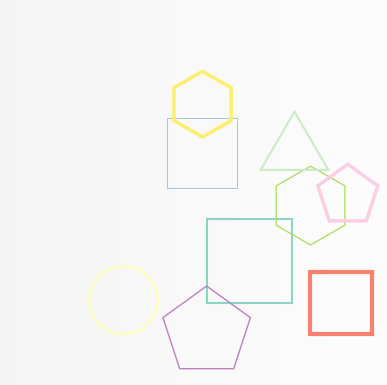[{"shape": "square", "thickness": 1.5, "radius": 0.55, "center": [0.643, 0.322]}, {"shape": "circle", "thickness": 1.5, "radius": 0.44, "center": [0.318, 0.221]}, {"shape": "square", "thickness": 3, "radius": 0.4, "center": [0.879, 0.213]}, {"shape": "square", "thickness": 0.5, "radius": 0.45, "center": [0.52, 0.602]}, {"shape": "hexagon", "thickness": 1, "radius": 0.51, "center": [0.801, 0.466]}, {"shape": "pentagon", "thickness": 2.5, "radius": 0.41, "center": [0.898, 0.492]}, {"shape": "pentagon", "thickness": 1, "radius": 0.59, "center": [0.533, 0.138]}, {"shape": "triangle", "thickness": 1.5, "radius": 0.5, "center": [0.76, 0.609]}, {"shape": "hexagon", "thickness": 2.5, "radius": 0.43, "center": [0.523, 0.729]}]